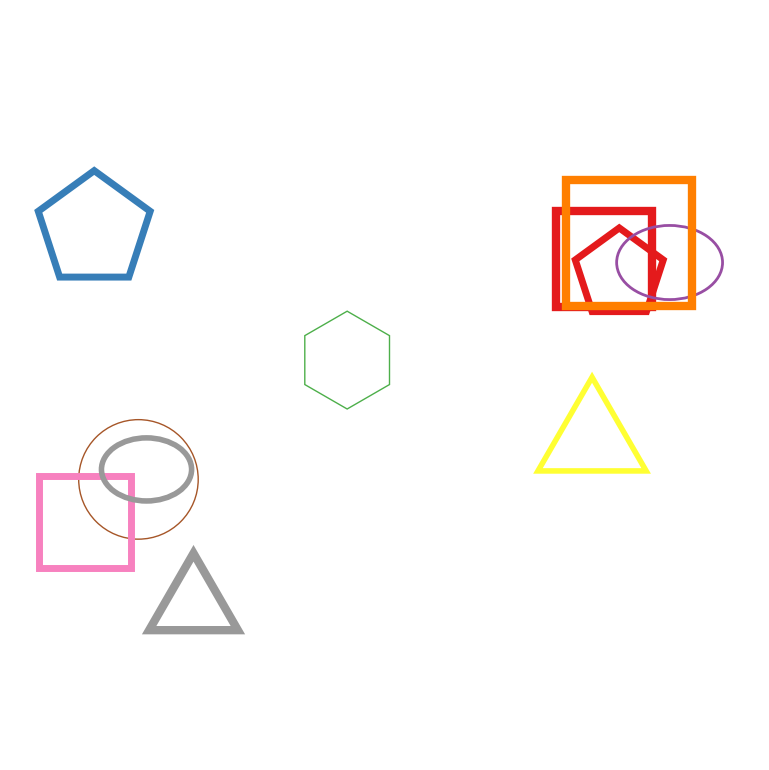[{"shape": "pentagon", "thickness": 2.5, "radius": 0.3, "center": [0.804, 0.644]}, {"shape": "square", "thickness": 3, "radius": 0.31, "center": [0.785, 0.664]}, {"shape": "pentagon", "thickness": 2.5, "radius": 0.38, "center": [0.122, 0.702]}, {"shape": "hexagon", "thickness": 0.5, "radius": 0.32, "center": [0.451, 0.532]}, {"shape": "oval", "thickness": 1, "radius": 0.34, "center": [0.87, 0.659]}, {"shape": "square", "thickness": 3, "radius": 0.41, "center": [0.817, 0.684]}, {"shape": "triangle", "thickness": 2, "radius": 0.41, "center": [0.769, 0.429]}, {"shape": "circle", "thickness": 0.5, "radius": 0.39, "center": [0.18, 0.377]}, {"shape": "square", "thickness": 2.5, "radius": 0.3, "center": [0.111, 0.322]}, {"shape": "oval", "thickness": 2, "radius": 0.29, "center": [0.19, 0.39]}, {"shape": "triangle", "thickness": 3, "radius": 0.33, "center": [0.251, 0.215]}]